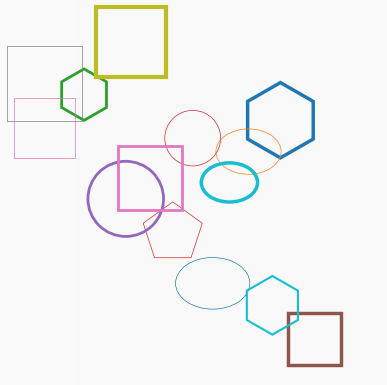[{"shape": "oval", "thickness": 0.5, "radius": 0.48, "center": [0.549, 0.264]}, {"shape": "hexagon", "thickness": 2.5, "radius": 0.49, "center": [0.724, 0.688]}, {"shape": "oval", "thickness": 0.5, "radius": 0.42, "center": [0.641, 0.606]}, {"shape": "hexagon", "thickness": 2, "radius": 0.33, "center": [0.217, 0.754]}, {"shape": "circle", "thickness": 0.5, "radius": 0.36, "center": [0.497, 0.641]}, {"shape": "pentagon", "thickness": 0.5, "radius": 0.4, "center": [0.446, 0.395]}, {"shape": "circle", "thickness": 2, "radius": 0.49, "center": [0.324, 0.483]}, {"shape": "square", "thickness": 2.5, "radius": 0.34, "center": [0.812, 0.119]}, {"shape": "square", "thickness": 2, "radius": 0.41, "center": [0.388, 0.537]}, {"shape": "square", "thickness": 0.5, "radius": 0.39, "center": [0.115, 0.668]}, {"shape": "square", "thickness": 0.5, "radius": 0.48, "center": [0.115, 0.783]}, {"shape": "square", "thickness": 3, "radius": 0.45, "center": [0.337, 0.891]}, {"shape": "hexagon", "thickness": 1.5, "radius": 0.38, "center": [0.703, 0.207]}, {"shape": "oval", "thickness": 2.5, "radius": 0.36, "center": [0.592, 0.526]}]